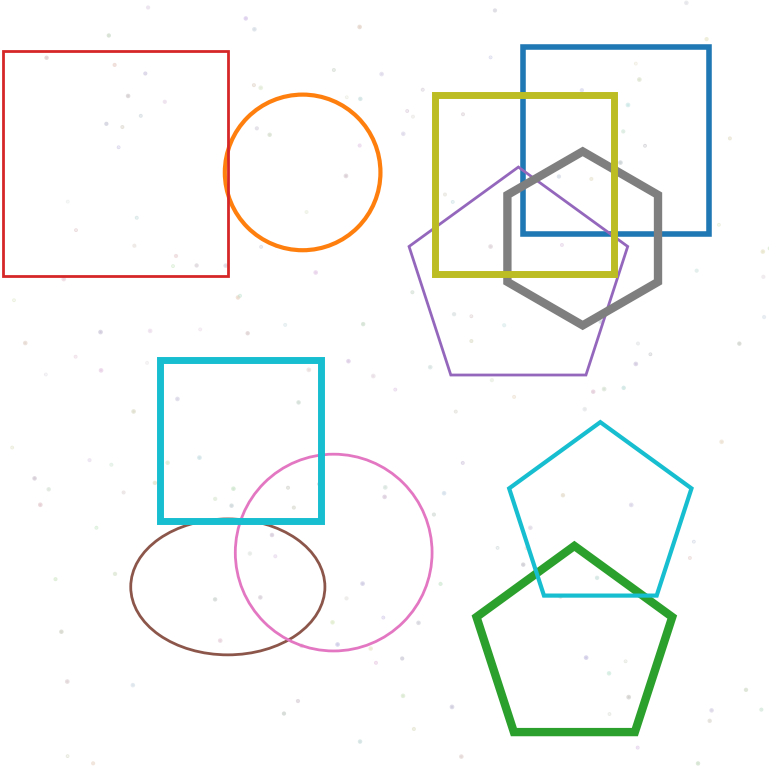[{"shape": "square", "thickness": 2, "radius": 0.6, "center": [0.8, 0.818]}, {"shape": "circle", "thickness": 1.5, "radius": 0.51, "center": [0.393, 0.776]}, {"shape": "pentagon", "thickness": 3, "radius": 0.67, "center": [0.746, 0.157]}, {"shape": "square", "thickness": 1, "radius": 0.73, "center": [0.15, 0.787]}, {"shape": "pentagon", "thickness": 1, "radius": 0.75, "center": [0.673, 0.634]}, {"shape": "oval", "thickness": 1, "radius": 0.63, "center": [0.296, 0.238]}, {"shape": "circle", "thickness": 1, "radius": 0.64, "center": [0.433, 0.282]}, {"shape": "hexagon", "thickness": 3, "radius": 0.56, "center": [0.757, 0.69]}, {"shape": "square", "thickness": 2.5, "radius": 0.58, "center": [0.681, 0.76]}, {"shape": "pentagon", "thickness": 1.5, "radius": 0.62, "center": [0.78, 0.327]}, {"shape": "square", "thickness": 2.5, "radius": 0.52, "center": [0.312, 0.428]}]